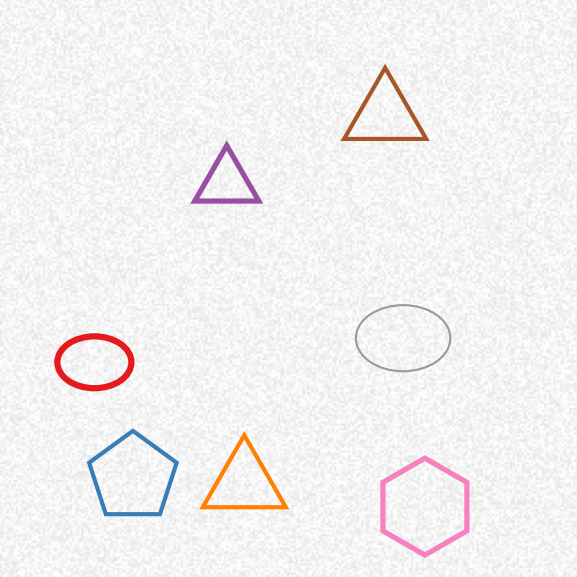[{"shape": "oval", "thickness": 3, "radius": 0.32, "center": [0.163, 0.372]}, {"shape": "pentagon", "thickness": 2, "radius": 0.4, "center": [0.23, 0.173]}, {"shape": "triangle", "thickness": 2.5, "radius": 0.32, "center": [0.393, 0.683]}, {"shape": "triangle", "thickness": 2, "radius": 0.42, "center": [0.423, 0.162]}, {"shape": "triangle", "thickness": 2, "radius": 0.41, "center": [0.667, 0.8]}, {"shape": "hexagon", "thickness": 2.5, "radius": 0.42, "center": [0.736, 0.122]}, {"shape": "oval", "thickness": 1, "radius": 0.41, "center": [0.698, 0.414]}]